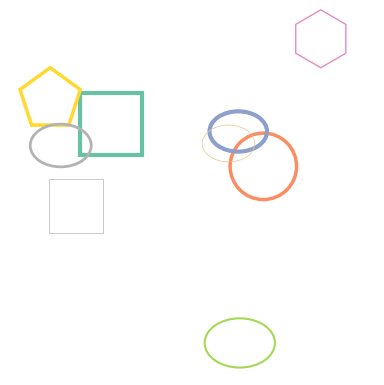[{"shape": "square", "thickness": 3, "radius": 0.4, "center": [0.289, 0.679]}, {"shape": "circle", "thickness": 2.5, "radius": 0.43, "center": [0.684, 0.568]}, {"shape": "oval", "thickness": 3, "radius": 0.37, "center": [0.619, 0.658]}, {"shape": "hexagon", "thickness": 1, "radius": 0.38, "center": [0.833, 0.899]}, {"shape": "oval", "thickness": 1.5, "radius": 0.46, "center": [0.623, 0.109]}, {"shape": "pentagon", "thickness": 2.5, "radius": 0.41, "center": [0.13, 0.742]}, {"shape": "oval", "thickness": 0.5, "radius": 0.34, "center": [0.593, 0.627]}, {"shape": "square", "thickness": 0.5, "radius": 0.35, "center": [0.198, 0.465]}, {"shape": "oval", "thickness": 2, "radius": 0.4, "center": [0.158, 0.622]}]